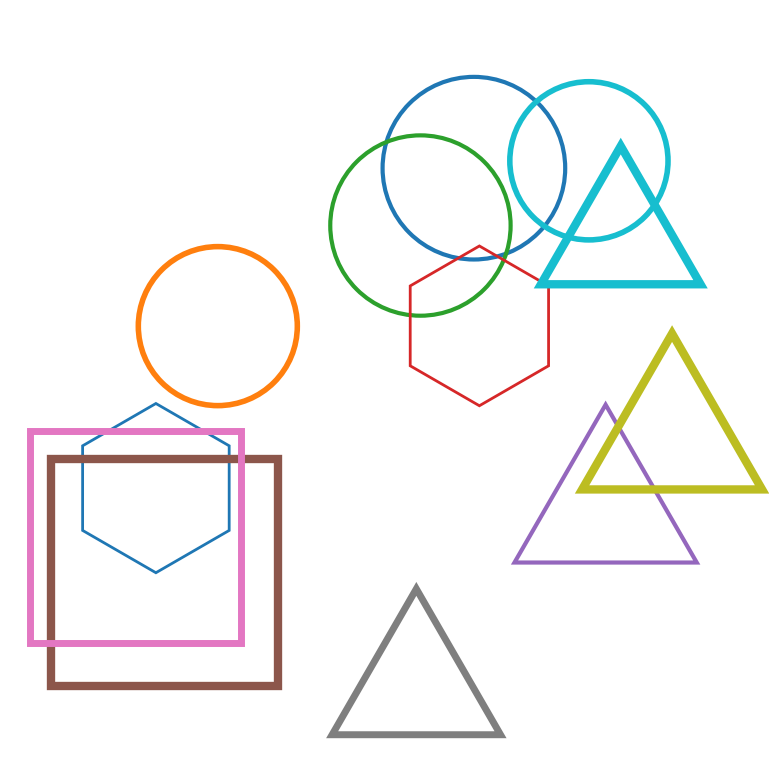[{"shape": "circle", "thickness": 1.5, "radius": 0.59, "center": [0.615, 0.782]}, {"shape": "hexagon", "thickness": 1, "radius": 0.55, "center": [0.202, 0.366]}, {"shape": "circle", "thickness": 2, "radius": 0.52, "center": [0.283, 0.576]}, {"shape": "circle", "thickness": 1.5, "radius": 0.59, "center": [0.546, 0.707]}, {"shape": "hexagon", "thickness": 1, "radius": 0.52, "center": [0.623, 0.577]}, {"shape": "triangle", "thickness": 1.5, "radius": 0.68, "center": [0.787, 0.338]}, {"shape": "square", "thickness": 3, "radius": 0.74, "center": [0.213, 0.257]}, {"shape": "square", "thickness": 2.5, "radius": 0.69, "center": [0.176, 0.303]}, {"shape": "triangle", "thickness": 2.5, "radius": 0.63, "center": [0.541, 0.109]}, {"shape": "triangle", "thickness": 3, "radius": 0.67, "center": [0.873, 0.432]}, {"shape": "circle", "thickness": 2, "radius": 0.51, "center": [0.765, 0.791]}, {"shape": "triangle", "thickness": 3, "radius": 0.6, "center": [0.806, 0.691]}]